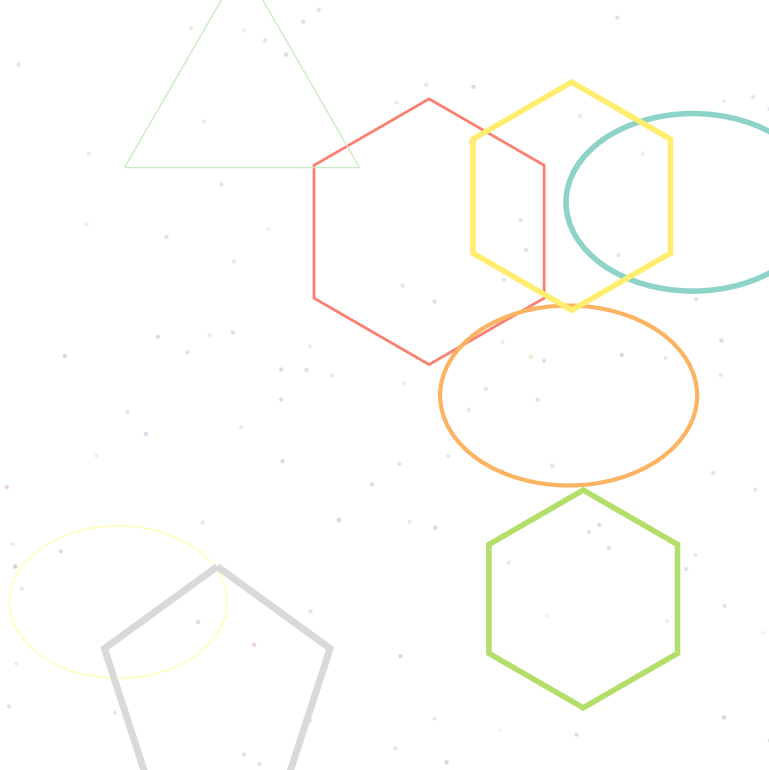[{"shape": "oval", "thickness": 2, "radius": 0.82, "center": [0.9, 0.737]}, {"shape": "oval", "thickness": 0.5, "radius": 0.71, "center": [0.154, 0.218]}, {"shape": "hexagon", "thickness": 1, "radius": 0.86, "center": [0.557, 0.699]}, {"shape": "oval", "thickness": 1.5, "radius": 0.83, "center": [0.738, 0.486]}, {"shape": "hexagon", "thickness": 2, "radius": 0.71, "center": [0.757, 0.222]}, {"shape": "pentagon", "thickness": 2.5, "radius": 0.77, "center": [0.282, 0.11]}, {"shape": "triangle", "thickness": 0.5, "radius": 0.88, "center": [0.314, 0.87]}, {"shape": "hexagon", "thickness": 2, "radius": 0.74, "center": [0.742, 0.745]}]